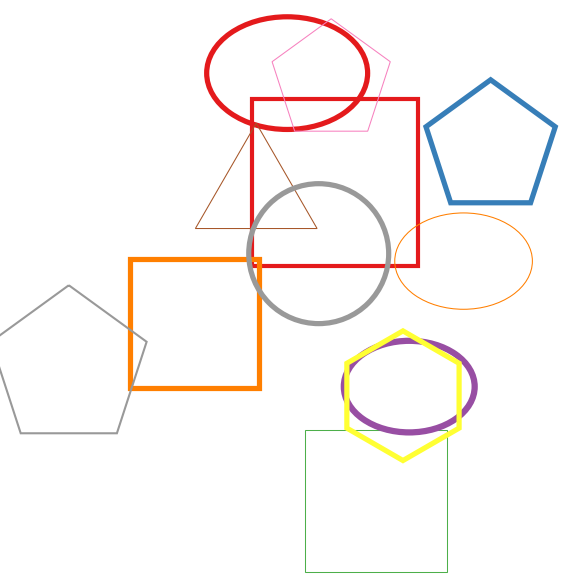[{"shape": "square", "thickness": 2, "radius": 0.72, "center": [0.58, 0.683]}, {"shape": "oval", "thickness": 2.5, "radius": 0.7, "center": [0.497, 0.873]}, {"shape": "pentagon", "thickness": 2.5, "radius": 0.59, "center": [0.85, 0.743]}, {"shape": "square", "thickness": 0.5, "radius": 0.61, "center": [0.651, 0.131]}, {"shape": "oval", "thickness": 3, "radius": 0.57, "center": [0.709, 0.33]}, {"shape": "square", "thickness": 2.5, "radius": 0.56, "center": [0.337, 0.439]}, {"shape": "oval", "thickness": 0.5, "radius": 0.6, "center": [0.803, 0.547]}, {"shape": "hexagon", "thickness": 2.5, "radius": 0.56, "center": [0.698, 0.314]}, {"shape": "triangle", "thickness": 0.5, "radius": 0.61, "center": [0.444, 0.664]}, {"shape": "pentagon", "thickness": 0.5, "radius": 0.54, "center": [0.573, 0.859]}, {"shape": "pentagon", "thickness": 1, "radius": 0.71, "center": [0.119, 0.363]}, {"shape": "circle", "thickness": 2.5, "radius": 0.61, "center": [0.552, 0.56]}]